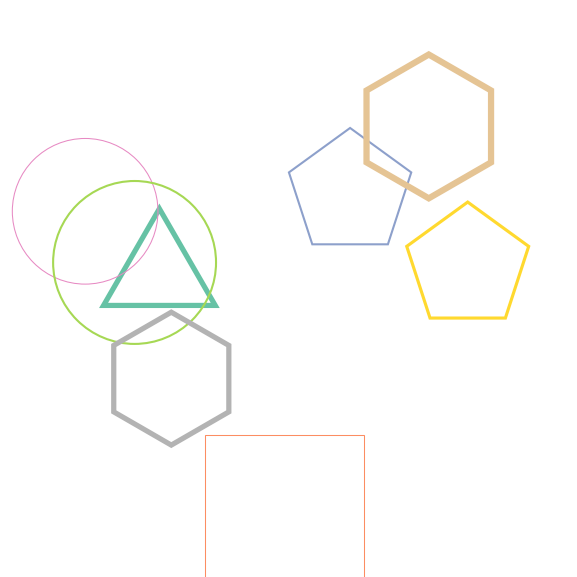[{"shape": "triangle", "thickness": 2.5, "radius": 0.56, "center": [0.276, 0.526]}, {"shape": "square", "thickness": 0.5, "radius": 0.69, "center": [0.493, 0.108]}, {"shape": "pentagon", "thickness": 1, "radius": 0.56, "center": [0.606, 0.666]}, {"shape": "circle", "thickness": 0.5, "radius": 0.63, "center": [0.147, 0.633]}, {"shape": "circle", "thickness": 1, "radius": 0.71, "center": [0.233, 0.545]}, {"shape": "pentagon", "thickness": 1.5, "radius": 0.56, "center": [0.81, 0.538]}, {"shape": "hexagon", "thickness": 3, "radius": 0.62, "center": [0.742, 0.78]}, {"shape": "hexagon", "thickness": 2.5, "radius": 0.58, "center": [0.297, 0.343]}]